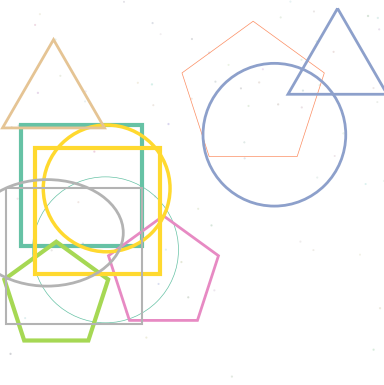[{"shape": "circle", "thickness": 0.5, "radius": 0.95, "center": [0.274, 0.351]}, {"shape": "square", "thickness": 3, "radius": 0.78, "center": [0.212, 0.519]}, {"shape": "pentagon", "thickness": 0.5, "radius": 0.97, "center": [0.658, 0.751]}, {"shape": "triangle", "thickness": 2, "radius": 0.74, "center": [0.877, 0.83]}, {"shape": "circle", "thickness": 2, "radius": 0.93, "center": [0.713, 0.65]}, {"shape": "pentagon", "thickness": 2, "radius": 0.75, "center": [0.425, 0.289]}, {"shape": "pentagon", "thickness": 3, "radius": 0.71, "center": [0.146, 0.23]}, {"shape": "square", "thickness": 3, "radius": 0.81, "center": [0.252, 0.452]}, {"shape": "circle", "thickness": 2.5, "radius": 0.82, "center": [0.277, 0.511]}, {"shape": "triangle", "thickness": 2, "radius": 0.76, "center": [0.139, 0.744]}, {"shape": "square", "thickness": 1.5, "radius": 0.89, "center": [0.192, 0.335]}, {"shape": "oval", "thickness": 2, "radius": 0.99, "center": [0.123, 0.395]}]